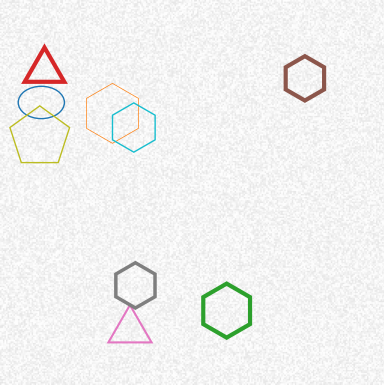[{"shape": "oval", "thickness": 1, "radius": 0.3, "center": [0.107, 0.734]}, {"shape": "hexagon", "thickness": 0.5, "radius": 0.39, "center": [0.292, 0.706]}, {"shape": "hexagon", "thickness": 3, "radius": 0.35, "center": [0.589, 0.193]}, {"shape": "triangle", "thickness": 3, "radius": 0.3, "center": [0.116, 0.817]}, {"shape": "hexagon", "thickness": 3, "radius": 0.29, "center": [0.792, 0.796]}, {"shape": "triangle", "thickness": 1.5, "radius": 0.32, "center": [0.338, 0.143]}, {"shape": "hexagon", "thickness": 2.5, "radius": 0.29, "center": [0.352, 0.259]}, {"shape": "pentagon", "thickness": 1, "radius": 0.41, "center": [0.103, 0.644]}, {"shape": "hexagon", "thickness": 1, "radius": 0.32, "center": [0.348, 0.669]}]